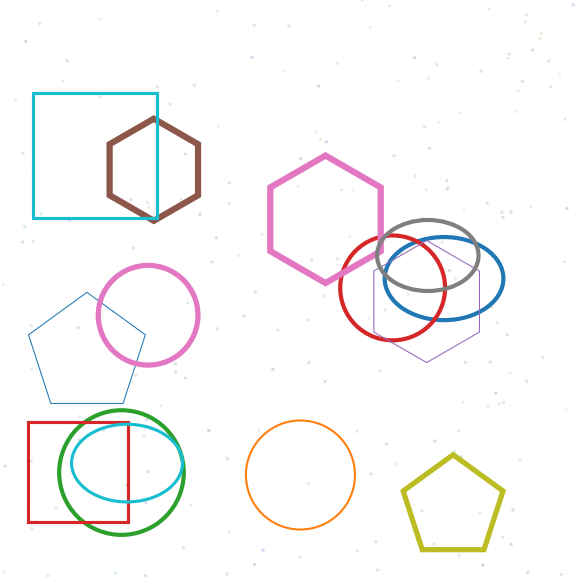[{"shape": "pentagon", "thickness": 0.5, "radius": 0.53, "center": [0.151, 0.387]}, {"shape": "oval", "thickness": 2, "radius": 0.51, "center": [0.769, 0.517]}, {"shape": "circle", "thickness": 1, "radius": 0.47, "center": [0.52, 0.177]}, {"shape": "circle", "thickness": 2, "radius": 0.54, "center": [0.21, 0.181]}, {"shape": "circle", "thickness": 2, "radius": 0.45, "center": [0.68, 0.501]}, {"shape": "square", "thickness": 1.5, "radius": 0.43, "center": [0.135, 0.182]}, {"shape": "hexagon", "thickness": 0.5, "radius": 0.53, "center": [0.739, 0.477]}, {"shape": "hexagon", "thickness": 3, "radius": 0.44, "center": [0.266, 0.705]}, {"shape": "hexagon", "thickness": 3, "radius": 0.55, "center": [0.564, 0.619]}, {"shape": "circle", "thickness": 2.5, "radius": 0.43, "center": [0.256, 0.453]}, {"shape": "oval", "thickness": 2, "radius": 0.44, "center": [0.741, 0.557]}, {"shape": "pentagon", "thickness": 2.5, "radius": 0.45, "center": [0.785, 0.121]}, {"shape": "oval", "thickness": 1.5, "radius": 0.48, "center": [0.22, 0.197]}, {"shape": "square", "thickness": 1.5, "radius": 0.54, "center": [0.165, 0.73]}]